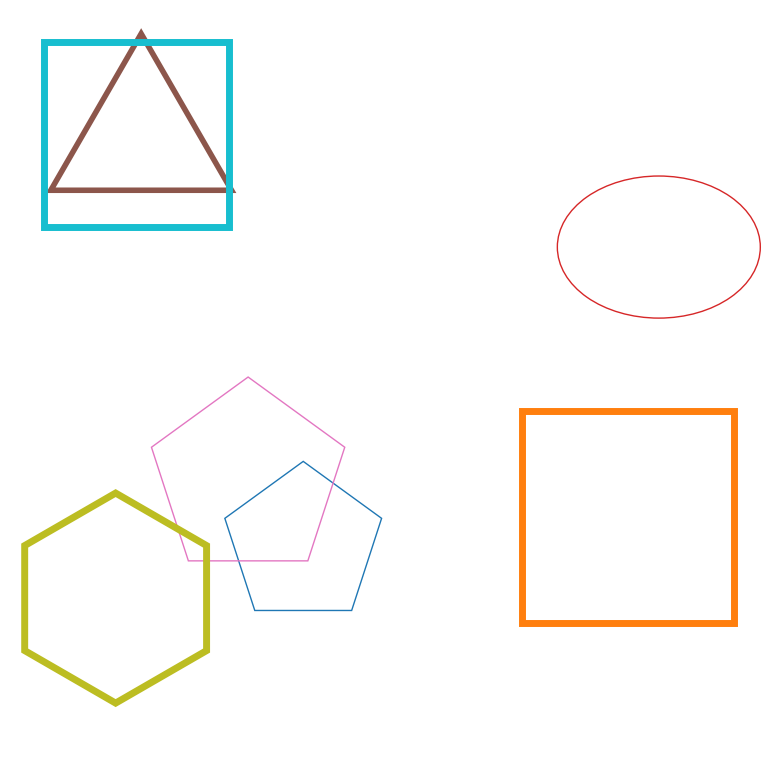[{"shape": "pentagon", "thickness": 0.5, "radius": 0.54, "center": [0.394, 0.294]}, {"shape": "square", "thickness": 2.5, "radius": 0.69, "center": [0.816, 0.329]}, {"shape": "oval", "thickness": 0.5, "radius": 0.66, "center": [0.856, 0.679]}, {"shape": "triangle", "thickness": 2, "radius": 0.68, "center": [0.183, 0.821]}, {"shape": "pentagon", "thickness": 0.5, "radius": 0.66, "center": [0.322, 0.378]}, {"shape": "hexagon", "thickness": 2.5, "radius": 0.68, "center": [0.15, 0.223]}, {"shape": "square", "thickness": 2.5, "radius": 0.6, "center": [0.177, 0.825]}]